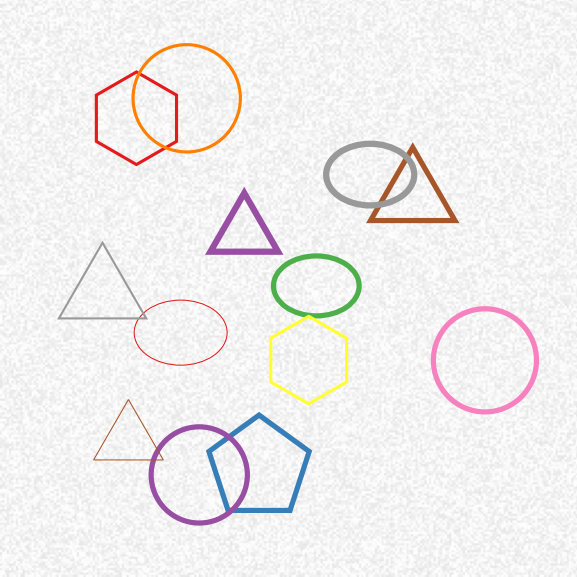[{"shape": "oval", "thickness": 0.5, "radius": 0.4, "center": [0.313, 0.423]}, {"shape": "hexagon", "thickness": 1.5, "radius": 0.4, "center": [0.236, 0.794]}, {"shape": "pentagon", "thickness": 2.5, "radius": 0.46, "center": [0.449, 0.189]}, {"shape": "oval", "thickness": 2.5, "radius": 0.37, "center": [0.548, 0.504]}, {"shape": "circle", "thickness": 2.5, "radius": 0.42, "center": [0.345, 0.177]}, {"shape": "triangle", "thickness": 3, "radius": 0.34, "center": [0.423, 0.597]}, {"shape": "circle", "thickness": 1.5, "radius": 0.46, "center": [0.323, 0.829]}, {"shape": "hexagon", "thickness": 1.5, "radius": 0.38, "center": [0.535, 0.376]}, {"shape": "triangle", "thickness": 0.5, "radius": 0.35, "center": [0.222, 0.238]}, {"shape": "triangle", "thickness": 2.5, "radius": 0.42, "center": [0.715, 0.659]}, {"shape": "circle", "thickness": 2.5, "radius": 0.45, "center": [0.84, 0.375]}, {"shape": "oval", "thickness": 3, "radius": 0.38, "center": [0.641, 0.697]}, {"shape": "triangle", "thickness": 1, "radius": 0.44, "center": [0.178, 0.491]}]